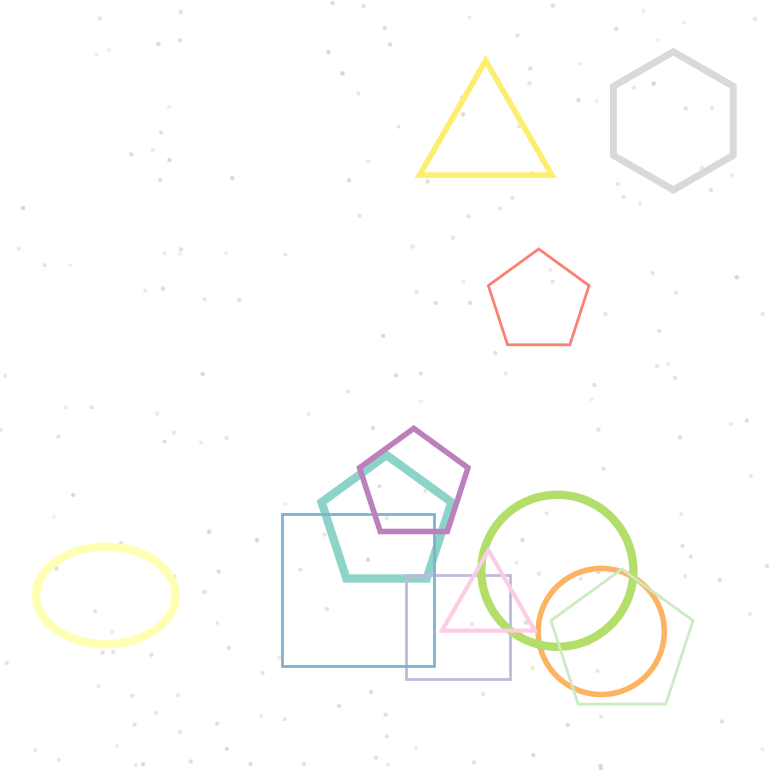[{"shape": "pentagon", "thickness": 3, "radius": 0.44, "center": [0.502, 0.32]}, {"shape": "oval", "thickness": 3, "radius": 0.45, "center": [0.137, 0.227]}, {"shape": "square", "thickness": 1, "radius": 0.34, "center": [0.595, 0.185]}, {"shape": "pentagon", "thickness": 1, "radius": 0.34, "center": [0.7, 0.608]}, {"shape": "square", "thickness": 1, "radius": 0.49, "center": [0.465, 0.234]}, {"shape": "circle", "thickness": 2, "radius": 0.41, "center": [0.781, 0.18]}, {"shape": "circle", "thickness": 3, "radius": 0.49, "center": [0.724, 0.259]}, {"shape": "triangle", "thickness": 1.5, "radius": 0.35, "center": [0.634, 0.216]}, {"shape": "hexagon", "thickness": 2.5, "radius": 0.45, "center": [0.874, 0.843]}, {"shape": "pentagon", "thickness": 2, "radius": 0.37, "center": [0.537, 0.37]}, {"shape": "pentagon", "thickness": 1, "radius": 0.48, "center": [0.808, 0.164]}, {"shape": "triangle", "thickness": 2, "radius": 0.5, "center": [0.631, 0.822]}]